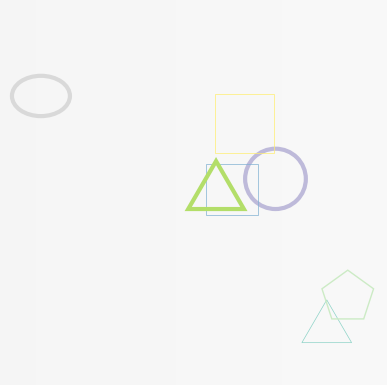[{"shape": "triangle", "thickness": 0.5, "radius": 0.37, "center": [0.843, 0.147]}, {"shape": "circle", "thickness": 3, "radius": 0.39, "center": [0.711, 0.535]}, {"shape": "square", "thickness": 0.5, "radius": 0.34, "center": [0.6, 0.508]}, {"shape": "triangle", "thickness": 3, "radius": 0.41, "center": [0.558, 0.499]}, {"shape": "oval", "thickness": 3, "radius": 0.37, "center": [0.106, 0.751]}, {"shape": "pentagon", "thickness": 1, "radius": 0.35, "center": [0.897, 0.228]}, {"shape": "square", "thickness": 0.5, "radius": 0.38, "center": [0.631, 0.678]}]